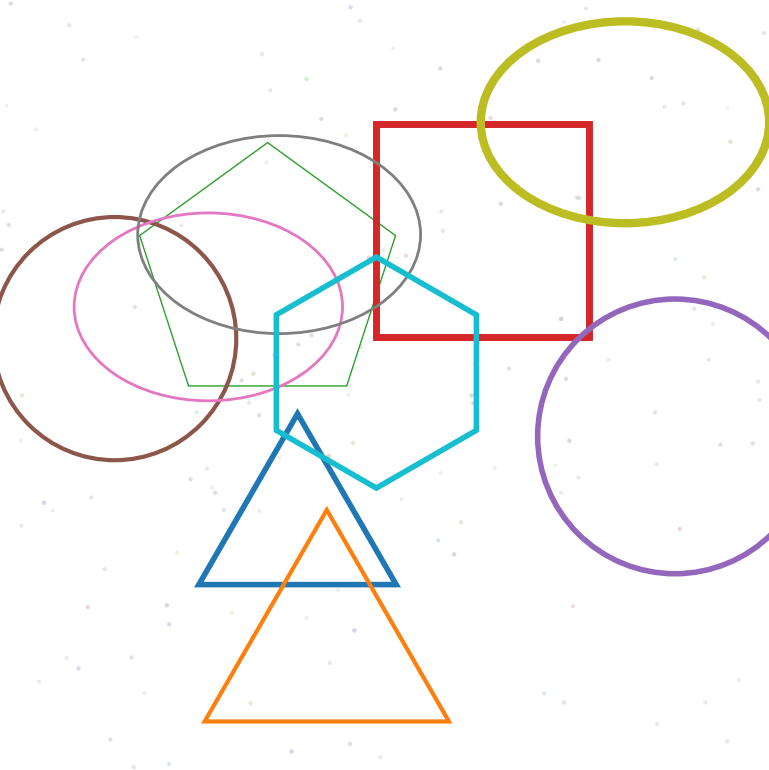[{"shape": "triangle", "thickness": 2, "radius": 0.74, "center": [0.386, 0.315]}, {"shape": "triangle", "thickness": 1.5, "radius": 0.92, "center": [0.424, 0.155]}, {"shape": "pentagon", "thickness": 0.5, "radius": 0.87, "center": [0.348, 0.64]}, {"shape": "square", "thickness": 2.5, "radius": 0.69, "center": [0.626, 0.701]}, {"shape": "circle", "thickness": 2, "radius": 0.89, "center": [0.877, 0.433]}, {"shape": "circle", "thickness": 1.5, "radius": 0.79, "center": [0.149, 0.56]}, {"shape": "oval", "thickness": 1, "radius": 0.87, "center": [0.271, 0.601]}, {"shape": "oval", "thickness": 1, "radius": 0.92, "center": [0.363, 0.695]}, {"shape": "oval", "thickness": 3, "radius": 0.94, "center": [0.812, 0.841]}, {"shape": "hexagon", "thickness": 2, "radius": 0.75, "center": [0.489, 0.516]}]